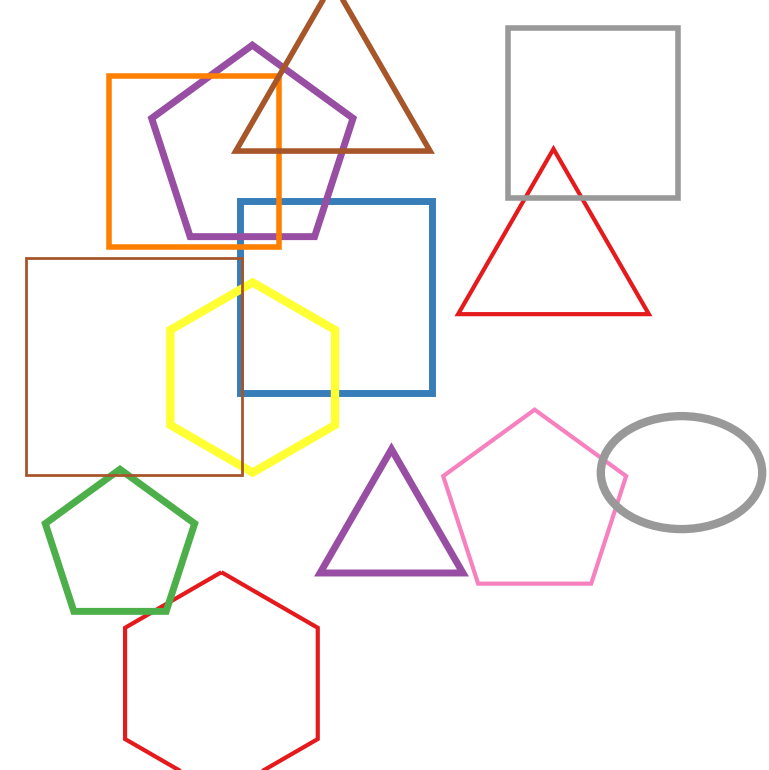[{"shape": "triangle", "thickness": 1.5, "radius": 0.72, "center": [0.719, 0.664]}, {"shape": "hexagon", "thickness": 1.5, "radius": 0.72, "center": [0.288, 0.112]}, {"shape": "square", "thickness": 2.5, "radius": 0.62, "center": [0.437, 0.614]}, {"shape": "pentagon", "thickness": 2.5, "radius": 0.51, "center": [0.156, 0.289]}, {"shape": "triangle", "thickness": 2.5, "radius": 0.54, "center": [0.508, 0.309]}, {"shape": "pentagon", "thickness": 2.5, "radius": 0.69, "center": [0.328, 0.804]}, {"shape": "square", "thickness": 2, "radius": 0.55, "center": [0.252, 0.79]}, {"shape": "hexagon", "thickness": 3, "radius": 0.62, "center": [0.328, 0.51]}, {"shape": "triangle", "thickness": 2, "radius": 0.73, "center": [0.432, 0.877]}, {"shape": "square", "thickness": 1, "radius": 0.7, "center": [0.174, 0.524]}, {"shape": "pentagon", "thickness": 1.5, "radius": 0.62, "center": [0.694, 0.343]}, {"shape": "oval", "thickness": 3, "radius": 0.52, "center": [0.885, 0.386]}, {"shape": "square", "thickness": 2, "radius": 0.55, "center": [0.77, 0.853]}]